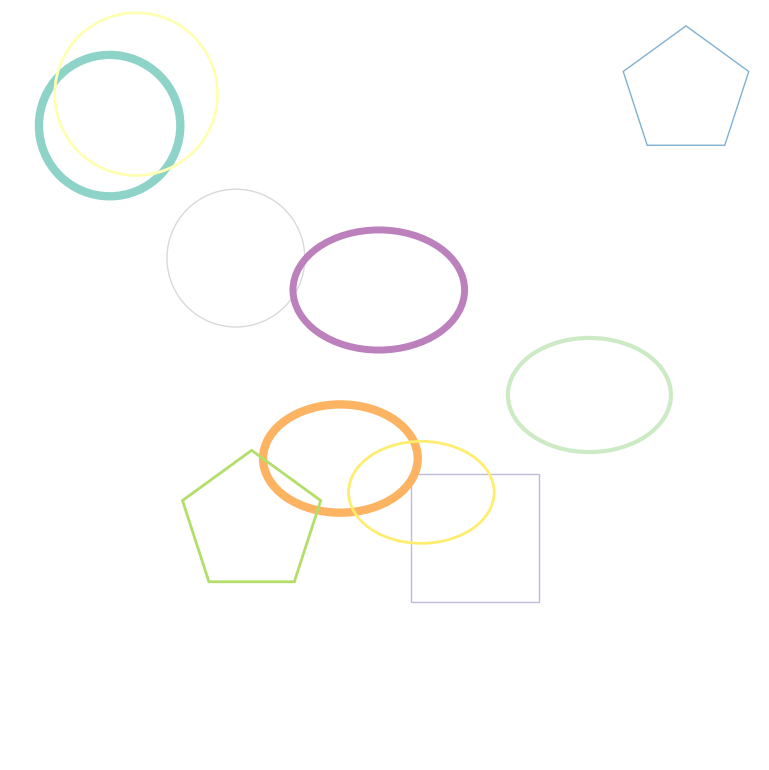[{"shape": "circle", "thickness": 3, "radius": 0.46, "center": [0.142, 0.837]}, {"shape": "circle", "thickness": 1, "radius": 0.53, "center": [0.177, 0.878]}, {"shape": "square", "thickness": 0.5, "radius": 0.41, "center": [0.617, 0.301]}, {"shape": "pentagon", "thickness": 0.5, "radius": 0.43, "center": [0.891, 0.881]}, {"shape": "oval", "thickness": 3, "radius": 0.5, "center": [0.442, 0.404]}, {"shape": "pentagon", "thickness": 1, "radius": 0.47, "center": [0.327, 0.321]}, {"shape": "circle", "thickness": 0.5, "radius": 0.45, "center": [0.306, 0.665]}, {"shape": "oval", "thickness": 2.5, "radius": 0.56, "center": [0.492, 0.623]}, {"shape": "oval", "thickness": 1.5, "radius": 0.53, "center": [0.765, 0.487]}, {"shape": "oval", "thickness": 1, "radius": 0.47, "center": [0.547, 0.361]}]